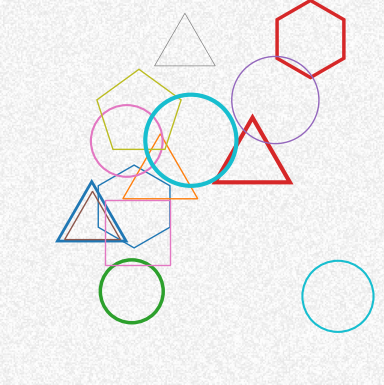[{"shape": "triangle", "thickness": 2, "radius": 0.51, "center": [0.238, 0.425]}, {"shape": "hexagon", "thickness": 1, "radius": 0.54, "center": [0.348, 0.464]}, {"shape": "triangle", "thickness": 1, "radius": 0.56, "center": [0.416, 0.54]}, {"shape": "circle", "thickness": 2.5, "radius": 0.41, "center": [0.342, 0.243]}, {"shape": "triangle", "thickness": 3, "radius": 0.56, "center": [0.656, 0.583]}, {"shape": "hexagon", "thickness": 2.5, "radius": 0.5, "center": [0.806, 0.899]}, {"shape": "circle", "thickness": 1, "radius": 0.57, "center": [0.715, 0.74]}, {"shape": "triangle", "thickness": 1, "radius": 0.42, "center": [0.24, 0.419]}, {"shape": "square", "thickness": 1, "radius": 0.42, "center": [0.357, 0.396]}, {"shape": "circle", "thickness": 1.5, "radius": 0.47, "center": [0.329, 0.634]}, {"shape": "triangle", "thickness": 0.5, "radius": 0.46, "center": [0.48, 0.874]}, {"shape": "pentagon", "thickness": 1, "radius": 0.57, "center": [0.361, 0.705]}, {"shape": "circle", "thickness": 3, "radius": 0.59, "center": [0.496, 0.636]}, {"shape": "circle", "thickness": 1.5, "radius": 0.46, "center": [0.878, 0.23]}]